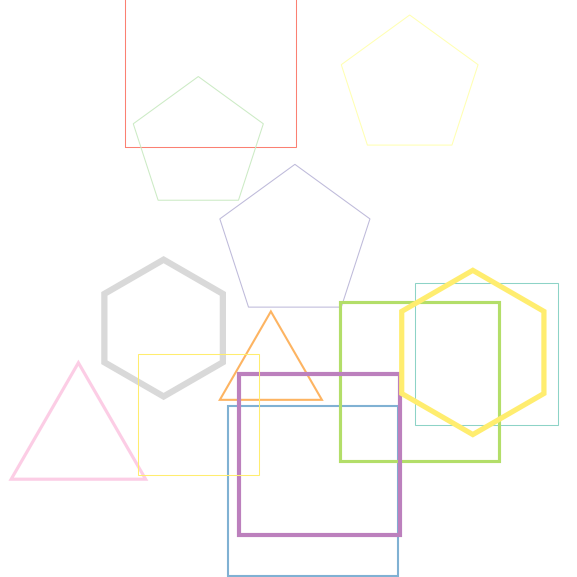[{"shape": "square", "thickness": 0.5, "radius": 0.62, "center": [0.842, 0.387]}, {"shape": "pentagon", "thickness": 0.5, "radius": 0.62, "center": [0.709, 0.849]}, {"shape": "pentagon", "thickness": 0.5, "radius": 0.68, "center": [0.511, 0.578]}, {"shape": "square", "thickness": 0.5, "radius": 0.74, "center": [0.364, 0.892]}, {"shape": "square", "thickness": 1, "radius": 0.74, "center": [0.542, 0.149]}, {"shape": "triangle", "thickness": 1, "radius": 0.51, "center": [0.469, 0.358]}, {"shape": "square", "thickness": 1.5, "radius": 0.69, "center": [0.726, 0.338]}, {"shape": "triangle", "thickness": 1.5, "radius": 0.67, "center": [0.136, 0.237]}, {"shape": "hexagon", "thickness": 3, "radius": 0.59, "center": [0.283, 0.431]}, {"shape": "square", "thickness": 2, "radius": 0.7, "center": [0.554, 0.212]}, {"shape": "pentagon", "thickness": 0.5, "radius": 0.59, "center": [0.343, 0.748]}, {"shape": "hexagon", "thickness": 2.5, "radius": 0.71, "center": [0.819, 0.389]}, {"shape": "square", "thickness": 0.5, "radius": 0.52, "center": [0.344, 0.282]}]